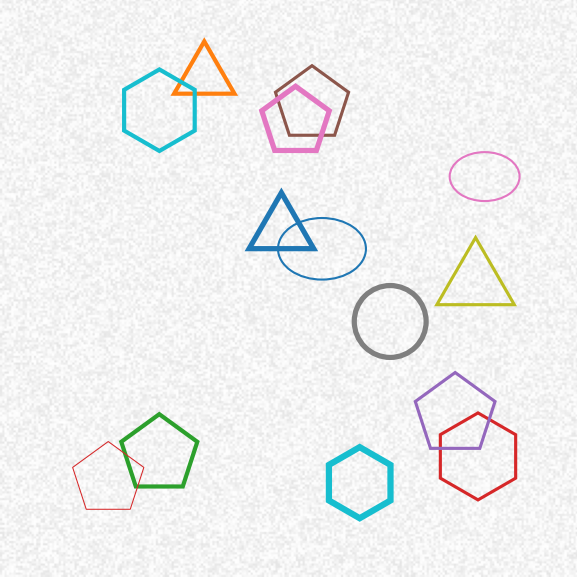[{"shape": "oval", "thickness": 1, "radius": 0.38, "center": [0.558, 0.568]}, {"shape": "triangle", "thickness": 2.5, "radius": 0.32, "center": [0.487, 0.601]}, {"shape": "triangle", "thickness": 2, "radius": 0.3, "center": [0.354, 0.867]}, {"shape": "pentagon", "thickness": 2, "radius": 0.35, "center": [0.276, 0.213]}, {"shape": "pentagon", "thickness": 0.5, "radius": 0.32, "center": [0.187, 0.17]}, {"shape": "hexagon", "thickness": 1.5, "radius": 0.38, "center": [0.828, 0.209]}, {"shape": "pentagon", "thickness": 1.5, "radius": 0.36, "center": [0.788, 0.281]}, {"shape": "pentagon", "thickness": 1.5, "radius": 0.33, "center": [0.54, 0.819]}, {"shape": "pentagon", "thickness": 2.5, "radius": 0.31, "center": [0.512, 0.788]}, {"shape": "oval", "thickness": 1, "radius": 0.3, "center": [0.839, 0.693]}, {"shape": "circle", "thickness": 2.5, "radius": 0.31, "center": [0.676, 0.442]}, {"shape": "triangle", "thickness": 1.5, "radius": 0.39, "center": [0.824, 0.51]}, {"shape": "hexagon", "thickness": 3, "radius": 0.31, "center": [0.623, 0.163]}, {"shape": "hexagon", "thickness": 2, "radius": 0.35, "center": [0.276, 0.808]}]